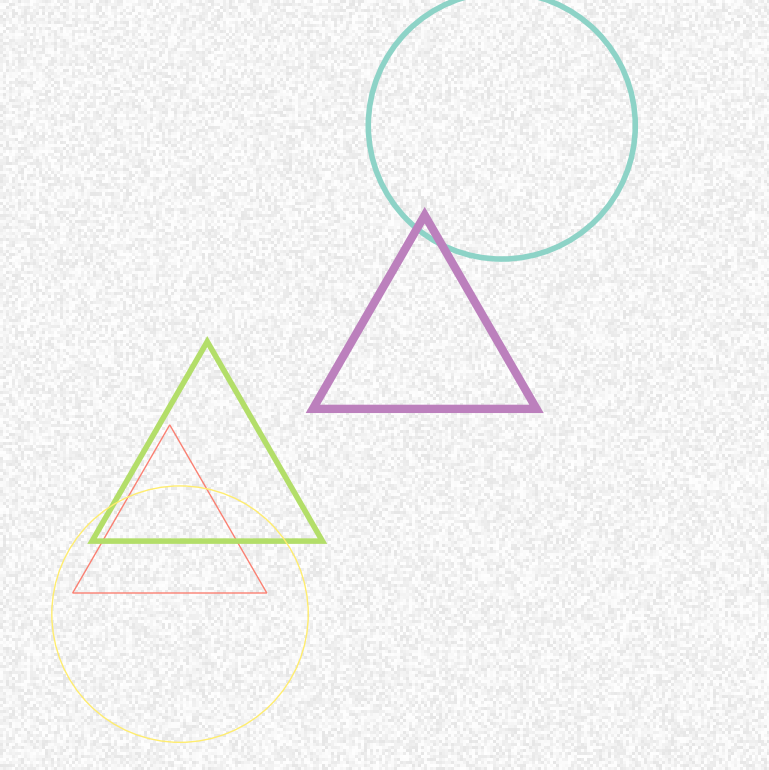[{"shape": "circle", "thickness": 2, "radius": 0.87, "center": [0.652, 0.837]}, {"shape": "triangle", "thickness": 0.5, "radius": 0.73, "center": [0.22, 0.303]}, {"shape": "triangle", "thickness": 2, "radius": 0.86, "center": [0.269, 0.384]}, {"shape": "triangle", "thickness": 3, "radius": 0.84, "center": [0.552, 0.553]}, {"shape": "circle", "thickness": 0.5, "radius": 0.83, "center": [0.234, 0.202]}]